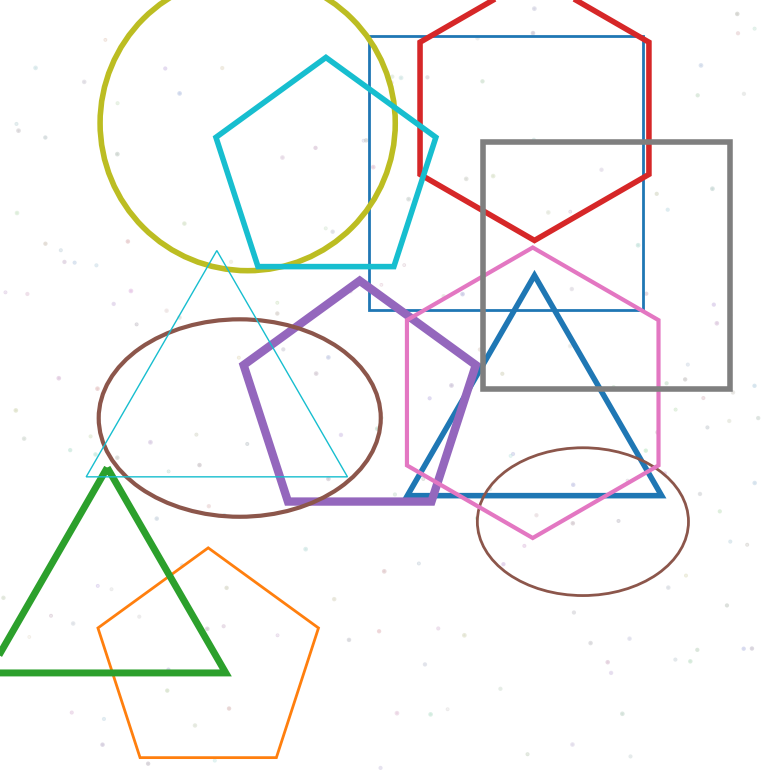[{"shape": "square", "thickness": 1, "radius": 0.89, "center": [0.657, 0.775]}, {"shape": "triangle", "thickness": 2, "radius": 0.95, "center": [0.694, 0.452]}, {"shape": "pentagon", "thickness": 1, "radius": 0.75, "center": [0.27, 0.138]}, {"shape": "triangle", "thickness": 2.5, "radius": 0.89, "center": [0.139, 0.215]}, {"shape": "hexagon", "thickness": 2, "radius": 0.86, "center": [0.694, 0.859]}, {"shape": "pentagon", "thickness": 3, "radius": 0.79, "center": [0.467, 0.477]}, {"shape": "oval", "thickness": 1, "radius": 0.69, "center": [0.757, 0.323]}, {"shape": "oval", "thickness": 1.5, "radius": 0.92, "center": [0.311, 0.457]}, {"shape": "hexagon", "thickness": 1.5, "radius": 0.94, "center": [0.692, 0.49]}, {"shape": "square", "thickness": 2, "radius": 0.8, "center": [0.788, 0.655]}, {"shape": "circle", "thickness": 2, "radius": 0.96, "center": [0.322, 0.84]}, {"shape": "triangle", "thickness": 0.5, "radius": 0.98, "center": [0.282, 0.479]}, {"shape": "pentagon", "thickness": 2, "radius": 0.75, "center": [0.423, 0.775]}]